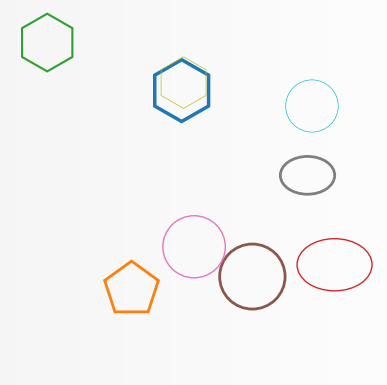[{"shape": "hexagon", "thickness": 2.5, "radius": 0.4, "center": [0.469, 0.765]}, {"shape": "pentagon", "thickness": 2, "radius": 0.36, "center": [0.339, 0.249]}, {"shape": "hexagon", "thickness": 1.5, "radius": 0.37, "center": [0.122, 0.889]}, {"shape": "oval", "thickness": 1, "radius": 0.48, "center": [0.863, 0.312]}, {"shape": "circle", "thickness": 2, "radius": 0.42, "center": [0.651, 0.282]}, {"shape": "circle", "thickness": 1, "radius": 0.4, "center": [0.501, 0.359]}, {"shape": "oval", "thickness": 2, "radius": 0.35, "center": [0.794, 0.545]}, {"shape": "hexagon", "thickness": 0.5, "radius": 0.33, "center": [0.474, 0.785]}, {"shape": "circle", "thickness": 0.5, "radius": 0.34, "center": [0.805, 0.725]}]